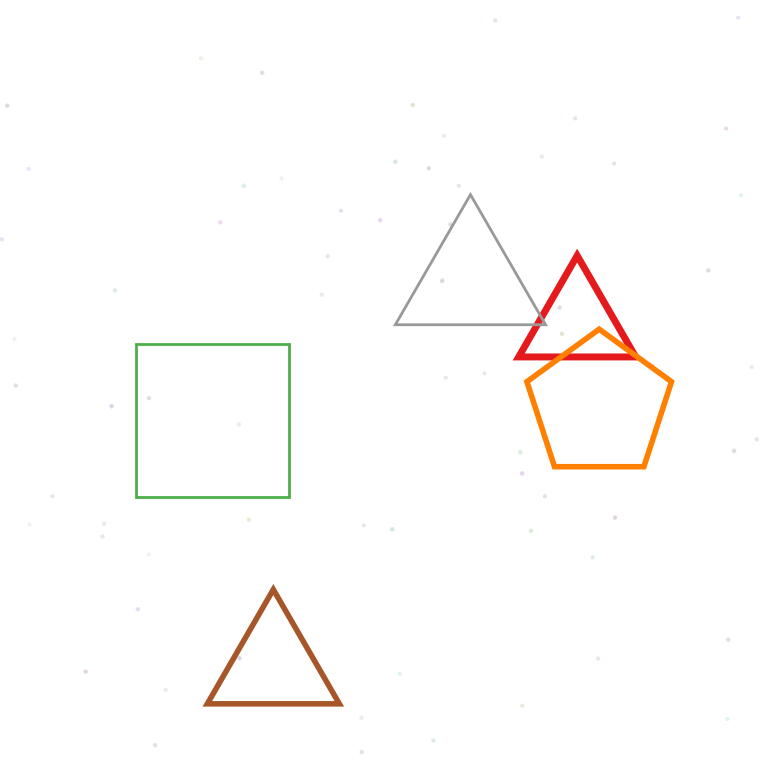[{"shape": "triangle", "thickness": 2.5, "radius": 0.44, "center": [0.75, 0.58]}, {"shape": "square", "thickness": 1, "radius": 0.5, "center": [0.276, 0.454]}, {"shape": "pentagon", "thickness": 2, "radius": 0.49, "center": [0.778, 0.474]}, {"shape": "triangle", "thickness": 2, "radius": 0.49, "center": [0.355, 0.135]}, {"shape": "triangle", "thickness": 1, "radius": 0.56, "center": [0.611, 0.635]}]